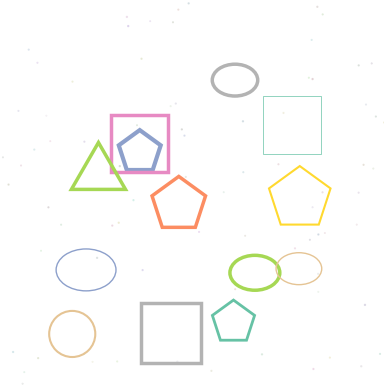[{"shape": "pentagon", "thickness": 2, "radius": 0.29, "center": [0.606, 0.163]}, {"shape": "square", "thickness": 0.5, "radius": 0.38, "center": [0.759, 0.676]}, {"shape": "pentagon", "thickness": 2.5, "radius": 0.37, "center": [0.464, 0.469]}, {"shape": "pentagon", "thickness": 3, "radius": 0.29, "center": [0.363, 0.605]}, {"shape": "oval", "thickness": 1, "radius": 0.39, "center": [0.224, 0.299]}, {"shape": "square", "thickness": 2.5, "radius": 0.37, "center": [0.363, 0.628]}, {"shape": "oval", "thickness": 2.5, "radius": 0.32, "center": [0.662, 0.291]}, {"shape": "triangle", "thickness": 2.5, "radius": 0.41, "center": [0.256, 0.549]}, {"shape": "pentagon", "thickness": 1.5, "radius": 0.42, "center": [0.779, 0.485]}, {"shape": "oval", "thickness": 1, "radius": 0.3, "center": [0.776, 0.302]}, {"shape": "circle", "thickness": 1.5, "radius": 0.3, "center": [0.188, 0.133]}, {"shape": "oval", "thickness": 2.5, "radius": 0.3, "center": [0.61, 0.792]}, {"shape": "square", "thickness": 2.5, "radius": 0.39, "center": [0.445, 0.134]}]